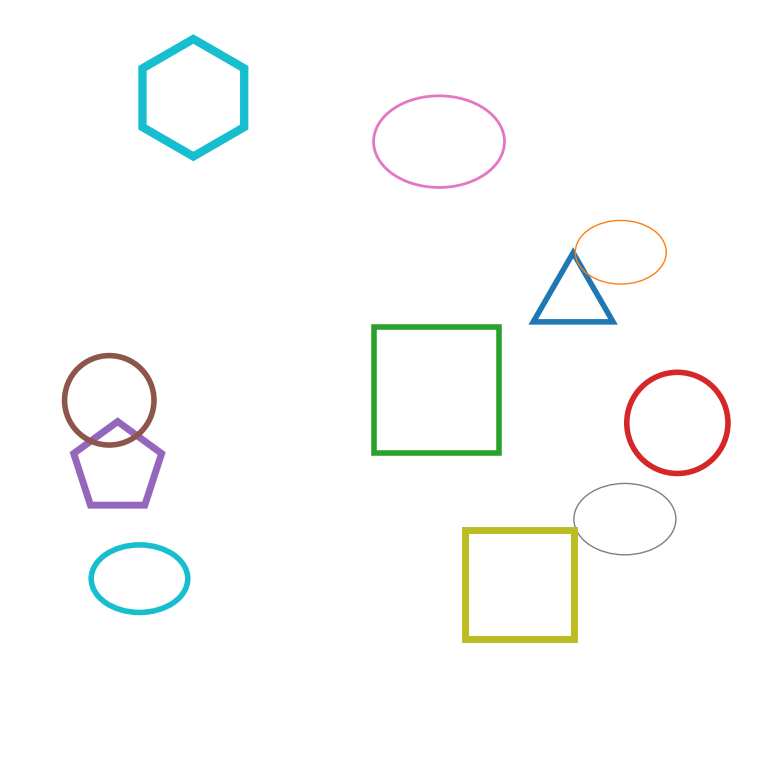[{"shape": "triangle", "thickness": 2, "radius": 0.3, "center": [0.744, 0.612]}, {"shape": "oval", "thickness": 0.5, "radius": 0.3, "center": [0.806, 0.672]}, {"shape": "square", "thickness": 2, "radius": 0.41, "center": [0.567, 0.493]}, {"shape": "circle", "thickness": 2, "radius": 0.33, "center": [0.88, 0.451]}, {"shape": "pentagon", "thickness": 2.5, "radius": 0.3, "center": [0.153, 0.392]}, {"shape": "circle", "thickness": 2, "radius": 0.29, "center": [0.142, 0.48]}, {"shape": "oval", "thickness": 1, "radius": 0.43, "center": [0.57, 0.816]}, {"shape": "oval", "thickness": 0.5, "radius": 0.33, "center": [0.812, 0.326]}, {"shape": "square", "thickness": 2.5, "radius": 0.35, "center": [0.675, 0.24]}, {"shape": "oval", "thickness": 2, "radius": 0.31, "center": [0.181, 0.248]}, {"shape": "hexagon", "thickness": 3, "radius": 0.38, "center": [0.251, 0.873]}]